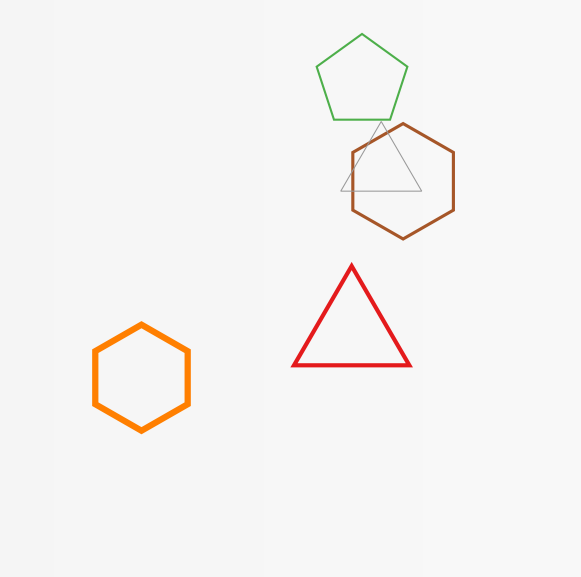[{"shape": "triangle", "thickness": 2, "radius": 0.57, "center": [0.605, 0.424]}, {"shape": "pentagon", "thickness": 1, "radius": 0.41, "center": [0.623, 0.858]}, {"shape": "hexagon", "thickness": 3, "radius": 0.46, "center": [0.243, 0.345]}, {"shape": "hexagon", "thickness": 1.5, "radius": 0.5, "center": [0.694, 0.685]}, {"shape": "triangle", "thickness": 0.5, "radius": 0.4, "center": [0.656, 0.708]}]